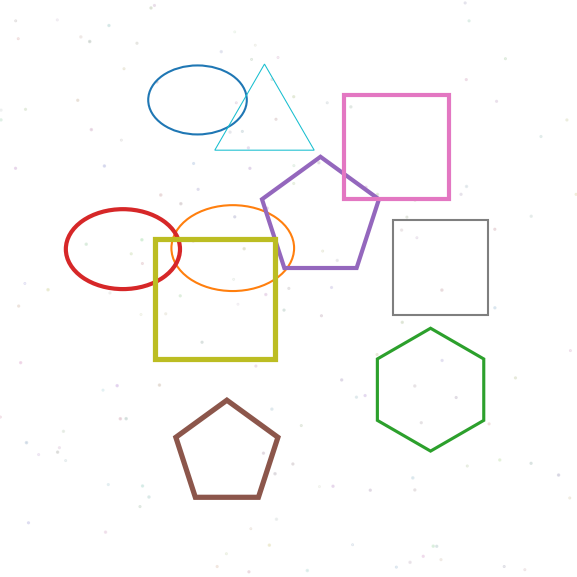[{"shape": "oval", "thickness": 1, "radius": 0.43, "center": [0.342, 0.826]}, {"shape": "oval", "thickness": 1, "radius": 0.53, "center": [0.403, 0.57]}, {"shape": "hexagon", "thickness": 1.5, "radius": 0.53, "center": [0.746, 0.324]}, {"shape": "oval", "thickness": 2, "radius": 0.49, "center": [0.213, 0.568]}, {"shape": "pentagon", "thickness": 2, "radius": 0.53, "center": [0.555, 0.621]}, {"shape": "pentagon", "thickness": 2.5, "radius": 0.46, "center": [0.393, 0.213]}, {"shape": "square", "thickness": 2, "radius": 0.45, "center": [0.687, 0.745]}, {"shape": "square", "thickness": 1, "radius": 0.41, "center": [0.763, 0.536]}, {"shape": "square", "thickness": 2.5, "radius": 0.52, "center": [0.372, 0.481]}, {"shape": "triangle", "thickness": 0.5, "radius": 0.5, "center": [0.458, 0.789]}]